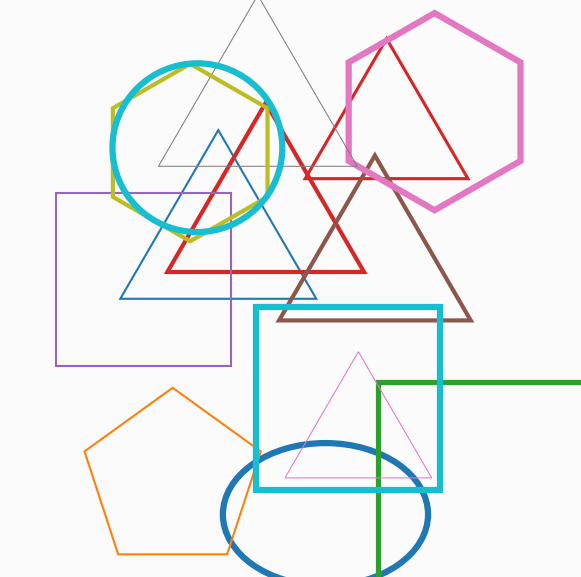[{"shape": "triangle", "thickness": 1, "radius": 0.97, "center": [0.376, 0.579]}, {"shape": "oval", "thickness": 3, "radius": 0.88, "center": [0.56, 0.108]}, {"shape": "pentagon", "thickness": 1, "radius": 0.8, "center": [0.297, 0.168]}, {"shape": "square", "thickness": 2.5, "radius": 0.89, "center": [0.829, 0.16]}, {"shape": "triangle", "thickness": 2, "radius": 0.98, "center": [0.457, 0.626]}, {"shape": "triangle", "thickness": 1.5, "radius": 0.81, "center": [0.665, 0.771]}, {"shape": "square", "thickness": 1, "radius": 0.75, "center": [0.247, 0.515]}, {"shape": "triangle", "thickness": 2, "radius": 0.95, "center": [0.645, 0.539]}, {"shape": "triangle", "thickness": 0.5, "radius": 0.73, "center": [0.617, 0.244]}, {"shape": "hexagon", "thickness": 3, "radius": 0.85, "center": [0.748, 0.806]}, {"shape": "triangle", "thickness": 0.5, "radius": 0.99, "center": [0.444, 0.81]}, {"shape": "hexagon", "thickness": 2, "radius": 0.77, "center": [0.327, 0.735]}, {"shape": "square", "thickness": 3, "radius": 0.79, "center": [0.6, 0.309]}, {"shape": "circle", "thickness": 3, "radius": 0.73, "center": [0.34, 0.743]}]